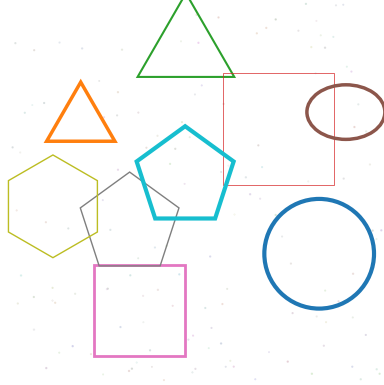[{"shape": "circle", "thickness": 3, "radius": 0.71, "center": [0.829, 0.341]}, {"shape": "triangle", "thickness": 2.5, "radius": 0.51, "center": [0.21, 0.684]}, {"shape": "triangle", "thickness": 1.5, "radius": 0.72, "center": [0.483, 0.873]}, {"shape": "square", "thickness": 0.5, "radius": 0.73, "center": [0.723, 0.664]}, {"shape": "oval", "thickness": 2.5, "radius": 0.51, "center": [0.898, 0.709]}, {"shape": "square", "thickness": 2, "radius": 0.59, "center": [0.362, 0.194]}, {"shape": "pentagon", "thickness": 1, "radius": 0.67, "center": [0.337, 0.418]}, {"shape": "hexagon", "thickness": 1, "radius": 0.67, "center": [0.137, 0.464]}, {"shape": "pentagon", "thickness": 3, "radius": 0.66, "center": [0.481, 0.54]}]